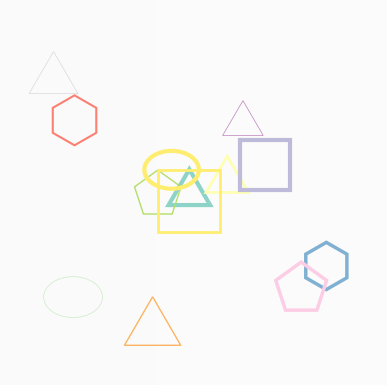[{"shape": "triangle", "thickness": 3, "radius": 0.31, "center": [0.489, 0.498]}, {"shape": "triangle", "thickness": 2, "radius": 0.32, "center": [0.586, 0.532]}, {"shape": "square", "thickness": 3, "radius": 0.33, "center": [0.684, 0.572]}, {"shape": "hexagon", "thickness": 1.5, "radius": 0.32, "center": [0.192, 0.687]}, {"shape": "hexagon", "thickness": 2.5, "radius": 0.31, "center": [0.842, 0.309]}, {"shape": "triangle", "thickness": 1, "radius": 0.42, "center": [0.394, 0.145]}, {"shape": "pentagon", "thickness": 1, "radius": 0.32, "center": [0.407, 0.495]}, {"shape": "pentagon", "thickness": 2.5, "radius": 0.34, "center": [0.777, 0.25]}, {"shape": "triangle", "thickness": 0.5, "radius": 0.36, "center": [0.138, 0.793]}, {"shape": "triangle", "thickness": 0.5, "radius": 0.3, "center": [0.627, 0.678]}, {"shape": "oval", "thickness": 0.5, "radius": 0.38, "center": [0.189, 0.228]}, {"shape": "oval", "thickness": 3, "radius": 0.35, "center": [0.443, 0.559]}, {"shape": "square", "thickness": 2, "radius": 0.4, "center": [0.488, 0.479]}]